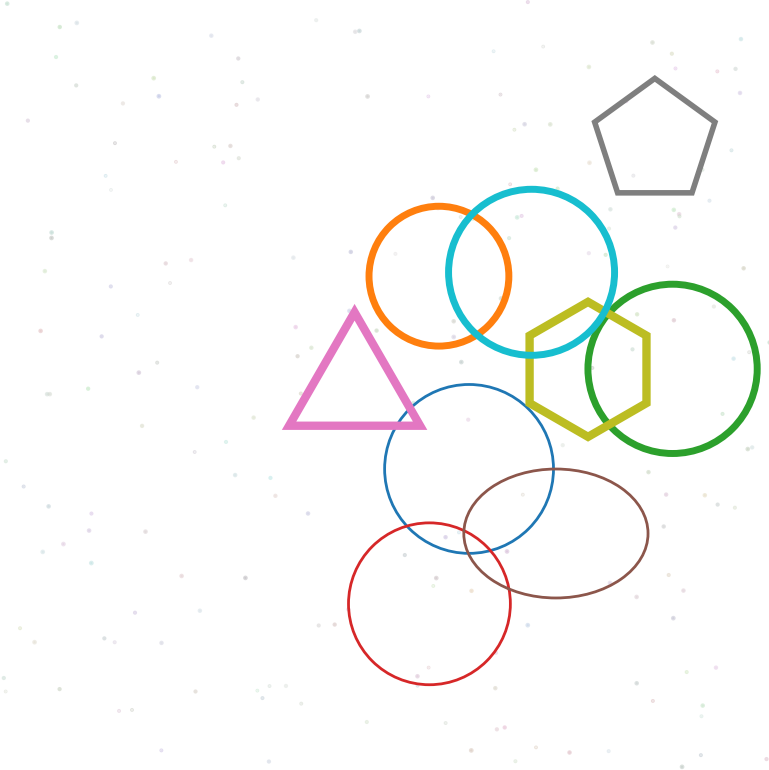[{"shape": "circle", "thickness": 1, "radius": 0.55, "center": [0.609, 0.391]}, {"shape": "circle", "thickness": 2.5, "radius": 0.45, "center": [0.57, 0.641]}, {"shape": "circle", "thickness": 2.5, "radius": 0.55, "center": [0.873, 0.521]}, {"shape": "circle", "thickness": 1, "radius": 0.53, "center": [0.558, 0.216]}, {"shape": "oval", "thickness": 1, "radius": 0.6, "center": [0.722, 0.307]}, {"shape": "triangle", "thickness": 3, "radius": 0.49, "center": [0.46, 0.496]}, {"shape": "pentagon", "thickness": 2, "radius": 0.41, "center": [0.85, 0.816]}, {"shape": "hexagon", "thickness": 3, "radius": 0.44, "center": [0.764, 0.52]}, {"shape": "circle", "thickness": 2.5, "radius": 0.54, "center": [0.69, 0.646]}]